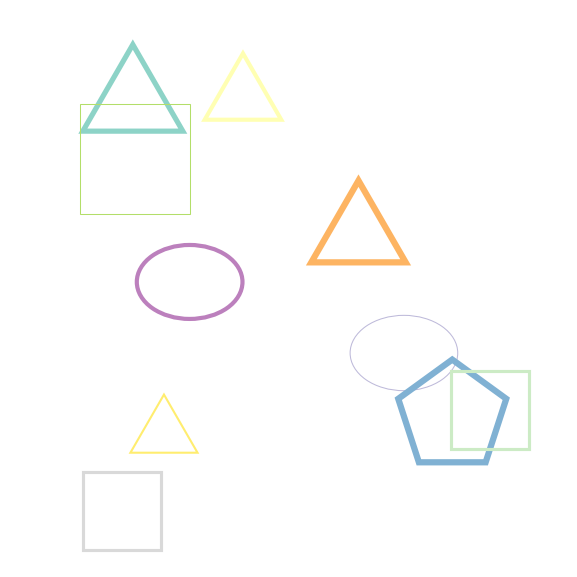[{"shape": "triangle", "thickness": 2.5, "radius": 0.5, "center": [0.23, 0.822]}, {"shape": "triangle", "thickness": 2, "radius": 0.38, "center": [0.421, 0.83]}, {"shape": "oval", "thickness": 0.5, "radius": 0.47, "center": [0.699, 0.388]}, {"shape": "pentagon", "thickness": 3, "radius": 0.49, "center": [0.783, 0.278]}, {"shape": "triangle", "thickness": 3, "radius": 0.47, "center": [0.621, 0.592]}, {"shape": "square", "thickness": 0.5, "radius": 0.48, "center": [0.234, 0.724]}, {"shape": "square", "thickness": 1.5, "radius": 0.34, "center": [0.211, 0.114]}, {"shape": "oval", "thickness": 2, "radius": 0.46, "center": [0.328, 0.511]}, {"shape": "square", "thickness": 1.5, "radius": 0.33, "center": [0.848, 0.289]}, {"shape": "triangle", "thickness": 1, "radius": 0.34, "center": [0.284, 0.249]}]